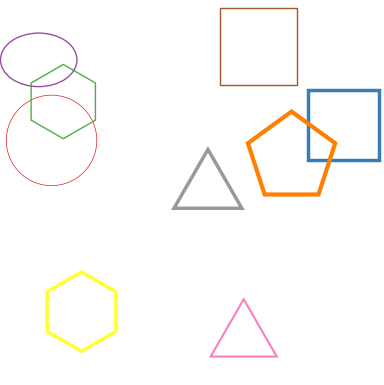[{"shape": "circle", "thickness": 0.5, "radius": 0.59, "center": [0.134, 0.635]}, {"shape": "square", "thickness": 2.5, "radius": 0.46, "center": [0.892, 0.675]}, {"shape": "hexagon", "thickness": 1, "radius": 0.48, "center": [0.164, 0.736]}, {"shape": "oval", "thickness": 1, "radius": 0.5, "center": [0.101, 0.845]}, {"shape": "pentagon", "thickness": 3, "radius": 0.6, "center": [0.757, 0.591]}, {"shape": "hexagon", "thickness": 2.5, "radius": 0.52, "center": [0.212, 0.191]}, {"shape": "square", "thickness": 1, "radius": 0.5, "center": [0.671, 0.879]}, {"shape": "triangle", "thickness": 1.5, "radius": 0.5, "center": [0.633, 0.123]}, {"shape": "triangle", "thickness": 2.5, "radius": 0.51, "center": [0.54, 0.51]}]